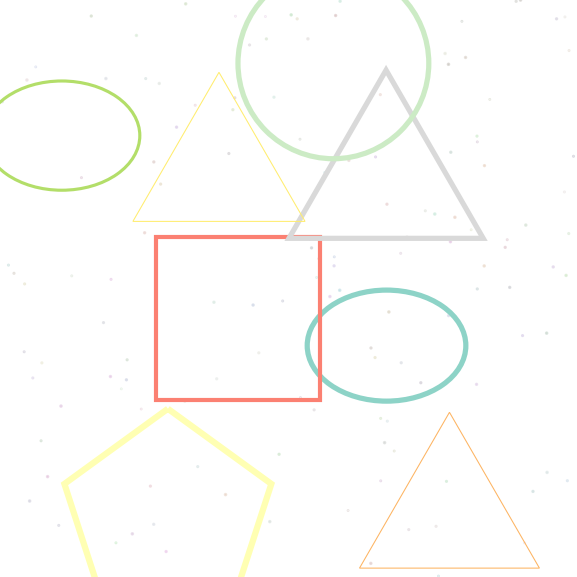[{"shape": "oval", "thickness": 2.5, "radius": 0.69, "center": [0.669, 0.401]}, {"shape": "pentagon", "thickness": 3, "radius": 0.94, "center": [0.291, 0.103]}, {"shape": "square", "thickness": 2, "radius": 0.71, "center": [0.412, 0.448]}, {"shape": "triangle", "thickness": 0.5, "radius": 0.9, "center": [0.778, 0.105]}, {"shape": "oval", "thickness": 1.5, "radius": 0.68, "center": [0.107, 0.764]}, {"shape": "triangle", "thickness": 2.5, "radius": 0.97, "center": [0.669, 0.684]}, {"shape": "circle", "thickness": 2.5, "radius": 0.83, "center": [0.577, 0.889]}, {"shape": "triangle", "thickness": 0.5, "radius": 0.86, "center": [0.379, 0.702]}]